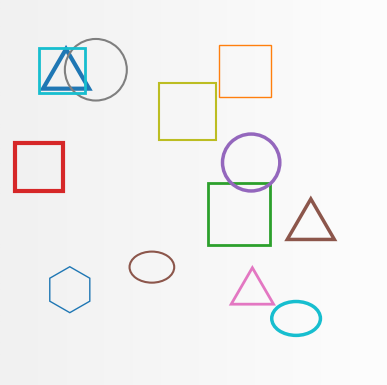[{"shape": "triangle", "thickness": 3, "radius": 0.34, "center": [0.17, 0.804]}, {"shape": "hexagon", "thickness": 1, "radius": 0.3, "center": [0.18, 0.248]}, {"shape": "square", "thickness": 1, "radius": 0.34, "center": [0.631, 0.815]}, {"shape": "square", "thickness": 2, "radius": 0.4, "center": [0.617, 0.445]}, {"shape": "square", "thickness": 3, "radius": 0.31, "center": [0.101, 0.566]}, {"shape": "circle", "thickness": 2.5, "radius": 0.37, "center": [0.648, 0.578]}, {"shape": "triangle", "thickness": 2.5, "radius": 0.35, "center": [0.802, 0.413]}, {"shape": "oval", "thickness": 1.5, "radius": 0.29, "center": [0.392, 0.306]}, {"shape": "triangle", "thickness": 2, "radius": 0.32, "center": [0.651, 0.241]}, {"shape": "circle", "thickness": 1.5, "radius": 0.4, "center": [0.247, 0.819]}, {"shape": "square", "thickness": 1.5, "radius": 0.37, "center": [0.483, 0.709]}, {"shape": "square", "thickness": 2, "radius": 0.3, "center": [0.159, 0.817]}, {"shape": "oval", "thickness": 2.5, "radius": 0.31, "center": [0.764, 0.173]}]